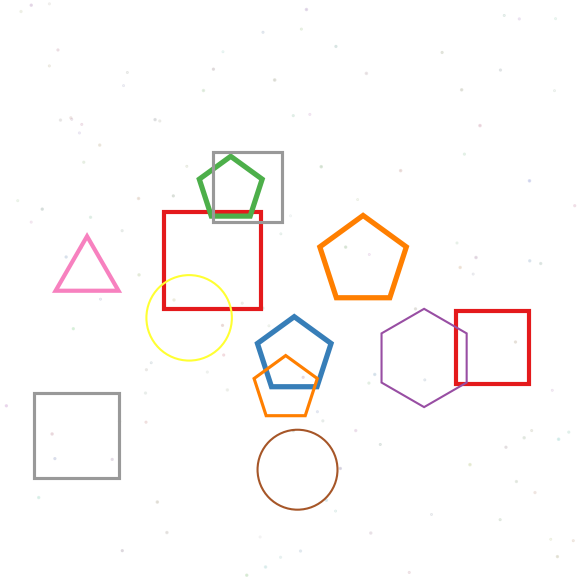[{"shape": "square", "thickness": 2, "radius": 0.42, "center": [0.368, 0.548]}, {"shape": "square", "thickness": 2, "radius": 0.32, "center": [0.853, 0.397]}, {"shape": "pentagon", "thickness": 2.5, "radius": 0.34, "center": [0.51, 0.384]}, {"shape": "pentagon", "thickness": 2.5, "radius": 0.29, "center": [0.4, 0.671]}, {"shape": "hexagon", "thickness": 1, "radius": 0.43, "center": [0.734, 0.379]}, {"shape": "pentagon", "thickness": 1.5, "radius": 0.29, "center": [0.495, 0.326]}, {"shape": "pentagon", "thickness": 2.5, "radius": 0.39, "center": [0.629, 0.547]}, {"shape": "circle", "thickness": 1, "radius": 0.37, "center": [0.328, 0.449]}, {"shape": "circle", "thickness": 1, "radius": 0.35, "center": [0.515, 0.186]}, {"shape": "triangle", "thickness": 2, "radius": 0.31, "center": [0.151, 0.527]}, {"shape": "square", "thickness": 1.5, "radius": 0.37, "center": [0.132, 0.245]}, {"shape": "square", "thickness": 1.5, "radius": 0.3, "center": [0.428, 0.675]}]